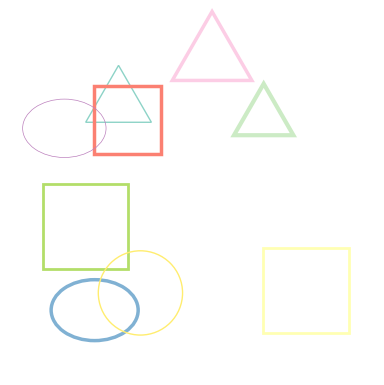[{"shape": "triangle", "thickness": 1, "radius": 0.49, "center": [0.308, 0.732]}, {"shape": "square", "thickness": 2, "radius": 0.55, "center": [0.795, 0.245]}, {"shape": "square", "thickness": 2.5, "radius": 0.44, "center": [0.331, 0.688]}, {"shape": "oval", "thickness": 2.5, "radius": 0.57, "center": [0.246, 0.194]}, {"shape": "square", "thickness": 2, "radius": 0.55, "center": [0.222, 0.412]}, {"shape": "triangle", "thickness": 2.5, "radius": 0.6, "center": [0.551, 0.851]}, {"shape": "oval", "thickness": 0.5, "radius": 0.54, "center": [0.167, 0.667]}, {"shape": "triangle", "thickness": 3, "radius": 0.45, "center": [0.685, 0.693]}, {"shape": "circle", "thickness": 1, "radius": 0.55, "center": [0.365, 0.239]}]